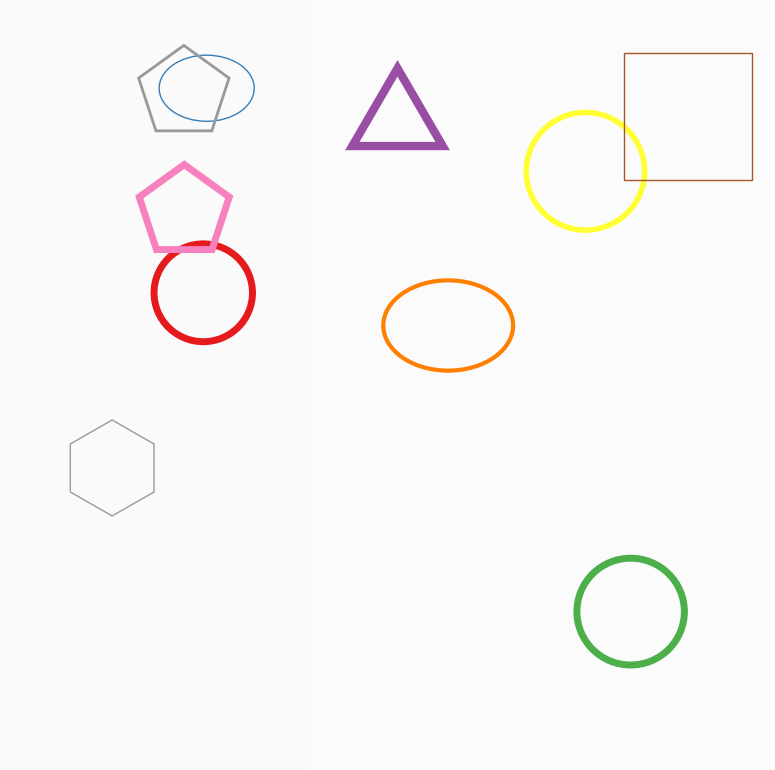[{"shape": "circle", "thickness": 2.5, "radius": 0.32, "center": [0.262, 0.62]}, {"shape": "oval", "thickness": 0.5, "radius": 0.31, "center": [0.267, 0.885]}, {"shape": "circle", "thickness": 2.5, "radius": 0.35, "center": [0.814, 0.206]}, {"shape": "triangle", "thickness": 3, "radius": 0.34, "center": [0.513, 0.844]}, {"shape": "oval", "thickness": 1.5, "radius": 0.42, "center": [0.578, 0.577]}, {"shape": "circle", "thickness": 2, "radius": 0.38, "center": [0.755, 0.778]}, {"shape": "square", "thickness": 0.5, "radius": 0.41, "center": [0.887, 0.849]}, {"shape": "pentagon", "thickness": 2.5, "radius": 0.31, "center": [0.238, 0.725]}, {"shape": "pentagon", "thickness": 1, "radius": 0.31, "center": [0.237, 0.88]}, {"shape": "hexagon", "thickness": 0.5, "radius": 0.31, "center": [0.145, 0.392]}]